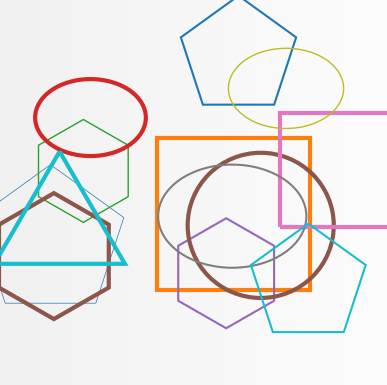[{"shape": "pentagon", "thickness": 0.5, "radius": 0.99, "center": [0.13, 0.373]}, {"shape": "pentagon", "thickness": 1.5, "radius": 0.78, "center": [0.616, 0.855]}, {"shape": "square", "thickness": 3, "radius": 0.99, "center": [0.603, 0.444]}, {"shape": "hexagon", "thickness": 1, "radius": 0.67, "center": [0.215, 0.556]}, {"shape": "oval", "thickness": 3, "radius": 0.71, "center": [0.234, 0.695]}, {"shape": "hexagon", "thickness": 1.5, "radius": 0.71, "center": [0.584, 0.29]}, {"shape": "hexagon", "thickness": 3, "radius": 0.82, "center": [0.139, 0.335]}, {"shape": "circle", "thickness": 3, "radius": 0.94, "center": [0.673, 0.415]}, {"shape": "square", "thickness": 3, "radius": 0.74, "center": [0.872, 0.558]}, {"shape": "oval", "thickness": 1.5, "radius": 0.96, "center": [0.599, 0.438]}, {"shape": "oval", "thickness": 1, "radius": 0.74, "center": [0.738, 0.77]}, {"shape": "pentagon", "thickness": 1.5, "radius": 0.78, "center": [0.796, 0.263]}, {"shape": "triangle", "thickness": 3, "radius": 0.97, "center": [0.154, 0.412]}]